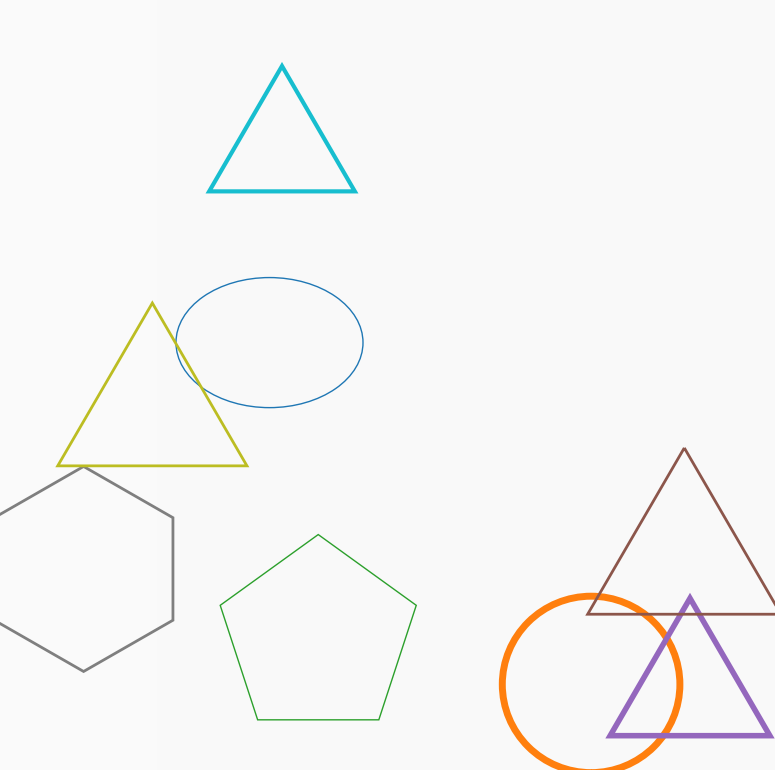[{"shape": "oval", "thickness": 0.5, "radius": 0.6, "center": [0.348, 0.555]}, {"shape": "circle", "thickness": 2.5, "radius": 0.57, "center": [0.763, 0.111]}, {"shape": "pentagon", "thickness": 0.5, "radius": 0.66, "center": [0.411, 0.173]}, {"shape": "triangle", "thickness": 2, "radius": 0.59, "center": [0.89, 0.104]}, {"shape": "triangle", "thickness": 1, "radius": 0.72, "center": [0.883, 0.274]}, {"shape": "hexagon", "thickness": 1, "radius": 0.67, "center": [0.108, 0.261]}, {"shape": "triangle", "thickness": 1, "radius": 0.7, "center": [0.197, 0.465]}, {"shape": "triangle", "thickness": 1.5, "radius": 0.54, "center": [0.364, 0.806]}]